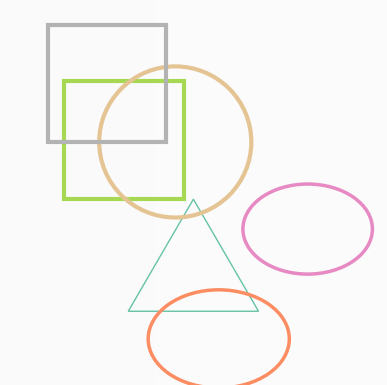[{"shape": "triangle", "thickness": 1, "radius": 0.97, "center": [0.499, 0.289]}, {"shape": "oval", "thickness": 2.5, "radius": 0.91, "center": [0.565, 0.12]}, {"shape": "oval", "thickness": 2.5, "radius": 0.84, "center": [0.794, 0.405]}, {"shape": "square", "thickness": 3, "radius": 0.77, "center": [0.32, 0.636]}, {"shape": "circle", "thickness": 3, "radius": 0.98, "center": [0.452, 0.631]}, {"shape": "square", "thickness": 3, "radius": 0.76, "center": [0.275, 0.782]}]